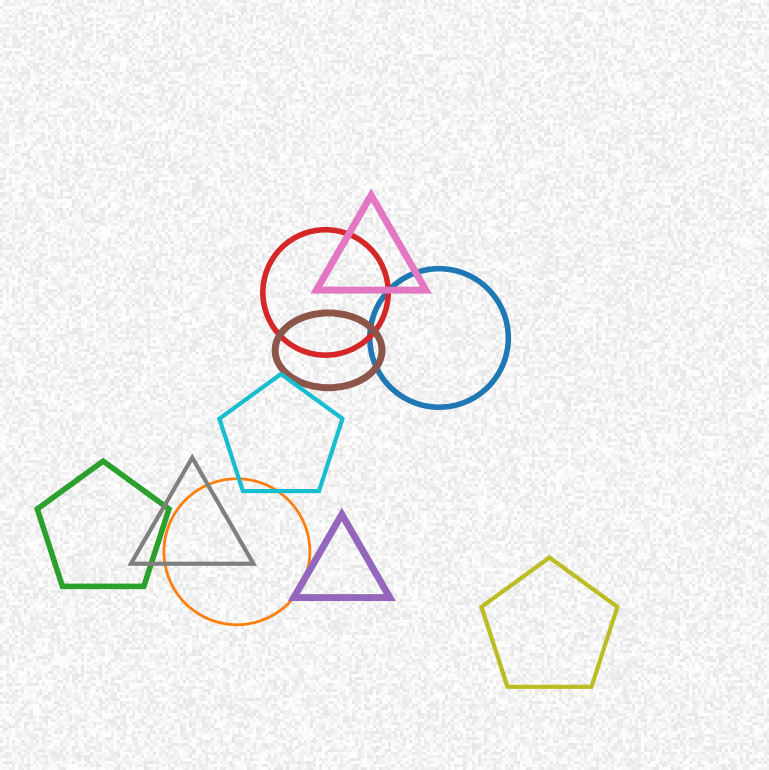[{"shape": "circle", "thickness": 2, "radius": 0.45, "center": [0.57, 0.561]}, {"shape": "circle", "thickness": 1, "radius": 0.47, "center": [0.308, 0.283]}, {"shape": "pentagon", "thickness": 2, "radius": 0.45, "center": [0.134, 0.311]}, {"shape": "circle", "thickness": 2, "radius": 0.41, "center": [0.423, 0.62]}, {"shape": "triangle", "thickness": 2.5, "radius": 0.36, "center": [0.444, 0.26]}, {"shape": "oval", "thickness": 2.5, "radius": 0.35, "center": [0.427, 0.545]}, {"shape": "triangle", "thickness": 2.5, "radius": 0.41, "center": [0.482, 0.664]}, {"shape": "triangle", "thickness": 1.5, "radius": 0.46, "center": [0.25, 0.314]}, {"shape": "pentagon", "thickness": 1.5, "radius": 0.46, "center": [0.714, 0.183]}, {"shape": "pentagon", "thickness": 1.5, "radius": 0.42, "center": [0.365, 0.43]}]